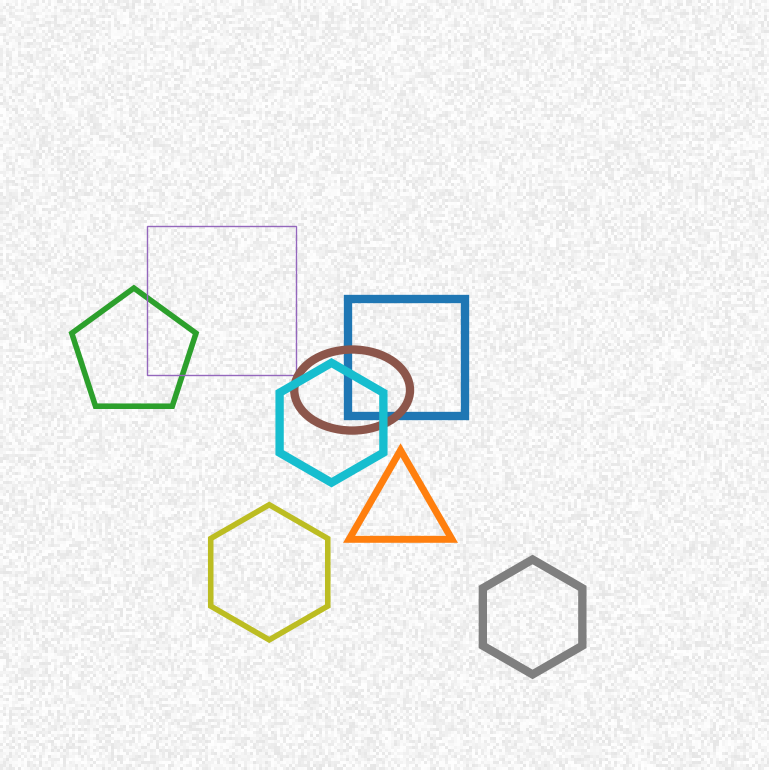[{"shape": "square", "thickness": 3, "radius": 0.38, "center": [0.528, 0.535]}, {"shape": "triangle", "thickness": 2.5, "radius": 0.39, "center": [0.52, 0.338]}, {"shape": "pentagon", "thickness": 2, "radius": 0.42, "center": [0.174, 0.541]}, {"shape": "square", "thickness": 0.5, "radius": 0.48, "center": [0.288, 0.61]}, {"shape": "oval", "thickness": 3, "radius": 0.38, "center": [0.457, 0.493]}, {"shape": "hexagon", "thickness": 3, "radius": 0.37, "center": [0.692, 0.199]}, {"shape": "hexagon", "thickness": 2, "radius": 0.44, "center": [0.35, 0.257]}, {"shape": "hexagon", "thickness": 3, "radius": 0.39, "center": [0.431, 0.451]}]